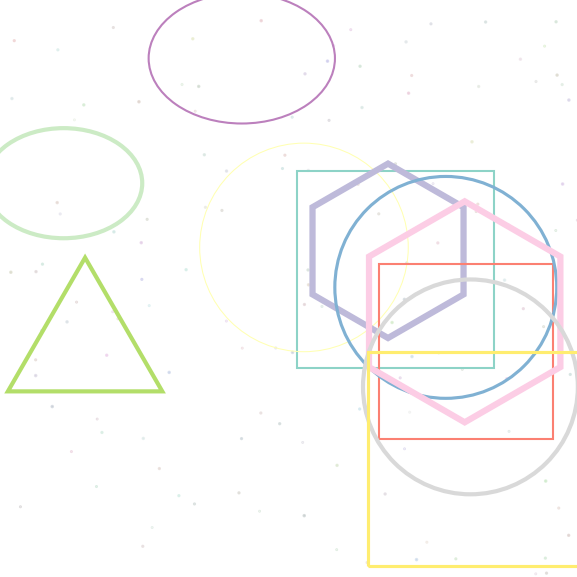[{"shape": "square", "thickness": 1, "radius": 0.85, "center": [0.685, 0.532]}, {"shape": "circle", "thickness": 0.5, "radius": 0.9, "center": [0.526, 0.571]}, {"shape": "hexagon", "thickness": 3, "radius": 0.75, "center": [0.672, 0.565]}, {"shape": "square", "thickness": 1, "radius": 0.76, "center": [0.807, 0.391]}, {"shape": "circle", "thickness": 1.5, "radius": 0.96, "center": [0.772, 0.501]}, {"shape": "triangle", "thickness": 2, "radius": 0.77, "center": [0.147, 0.399]}, {"shape": "hexagon", "thickness": 3, "radius": 0.96, "center": [0.805, 0.459]}, {"shape": "circle", "thickness": 2, "radius": 0.93, "center": [0.815, 0.329]}, {"shape": "oval", "thickness": 1, "radius": 0.81, "center": [0.419, 0.898]}, {"shape": "oval", "thickness": 2, "radius": 0.68, "center": [0.11, 0.682]}, {"shape": "square", "thickness": 1.5, "radius": 0.93, "center": [0.823, 0.205]}]